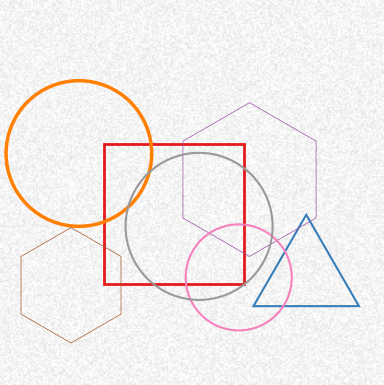[{"shape": "square", "thickness": 2, "radius": 0.91, "center": [0.452, 0.444]}, {"shape": "triangle", "thickness": 1.5, "radius": 0.79, "center": [0.795, 0.284]}, {"shape": "hexagon", "thickness": 0.5, "radius": 1.0, "center": [0.648, 0.534]}, {"shape": "circle", "thickness": 2.5, "radius": 0.95, "center": [0.205, 0.601]}, {"shape": "hexagon", "thickness": 0.5, "radius": 0.75, "center": [0.184, 0.259]}, {"shape": "circle", "thickness": 1.5, "radius": 0.69, "center": [0.62, 0.28]}, {"shape": "circle", "thickness": 1.5, "radius": 0.96, "center": [0.517, 0.412]}]